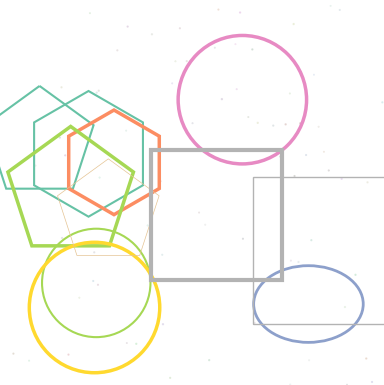[{"shape": "hexagon", "thickness": 1.5, "radius": 0.82, "center": [0.23, 0.6]}, {"shape": "pentagon", "thickness": 1.5, "radius": 0.74, "center": [0.103, 0.629]}, {"shape": "hexagon", "thickness": 2.5, "radius": 0.68, "center": [0.296, 0.578]}, {"shape": "oval", "thickness": 2, "radius": 0.71, "center": [0.801, 0.21]}, {"shape": "circle", "thickness": 2.5, "radius": 0.83, "center": [0.63, 0.741]}, {"shape": "pentagon", "thickness": 2.5, "radius": 0.86, "center": [0.184, 0.5]}, {"shape": "circle", "thickness": 1.5, "radius": 0.7, "center": [0.25, 0.265]}, {"shape": "circle", "thickness": 2.5, "radius": 0.85, "center": [0.246, 0.201]}, {"shape": "pentagon", "thickness": 0.5, "radius": 0.69, "center": [0.281, 0.449]}, {"shape": "square", "thickness": 3, "radius": 0.85, "center": [0.562, 0.441]}, {"shape": "square", "thickness": 1, "radius": 0.96, "center": [0.849, 0.349]}]